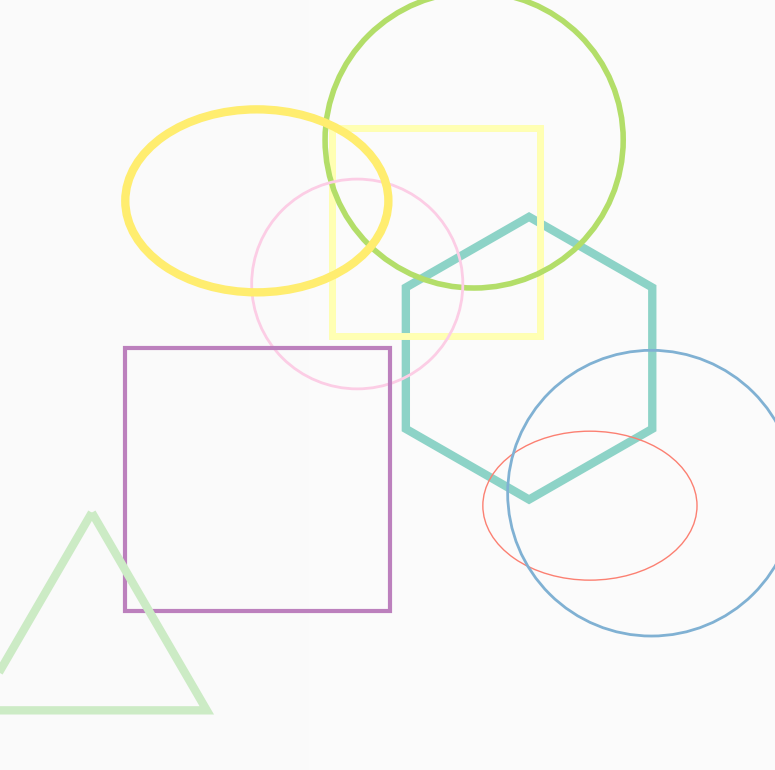[{"shape": "hexagon", "thickness": 3, "radius": 0.92, "center": [0.683, 0.535]}, {"shape": "square", "thickness": 2.5, "radius": 0.67, "center": [0.562, 0.699]}, {"shape": "oval", "thickness": 0.5, "radius": 0.69, "center": [0.761, 0.343]}, {"shape": "circle", "thickness": 1, "radius": 0.93, "center": [0.841, 0.36]}, {"shape": "circle", "thickness": 2, "radius": 0.96, "center": [0.612, 0.818]}, {"shape": "circle", "thickness": 1, "radius": 0.68, "center": [0.461, 0.631]}, {"shape": "square", "thickness": 1.5, "radius": 0.86, "center": [0.332, 0.377]}, {"shape": "triangle", "thickness": 3, "radius": 0.86, "center": [0.119, 0.163]}, {"shape": "oval", "thickness": 3, "radius": 0.85, "center": [0.331, 0.739]}]